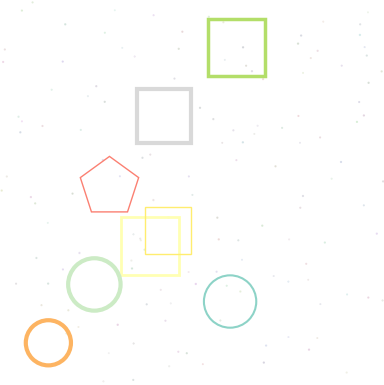[{"shape": "circle", "thickness": 1.5, "radius": 0.34, "center": [0.598, 0.217]}, {"shape": "square", "thickness": 2, "radius": 0.37, "center": [0.389, 0.361]}, {"shape": "pentagon", "thickness": 1, "radius": 0.4, "center": [0.284, 0.514]}, {"shape": "circle", "thickness": 3, "radius": 0.29, "center": [0.126, 0.11]}, {"shape": "square", "thickness": 2.5, "radius": 0.37, "center": [0.616, 0.877]}, {"shape": "square", "thickness": 3, "radius": 0.35, "center": [0.425, 0.698]}, {"shape": "circle", "thickness": 3, "radius": 0.34, "center": [0.245, 0.261]}, {"shape": "square", "thickness": 1, "radius": 0.3, "center": [0.437, 0.401]}]